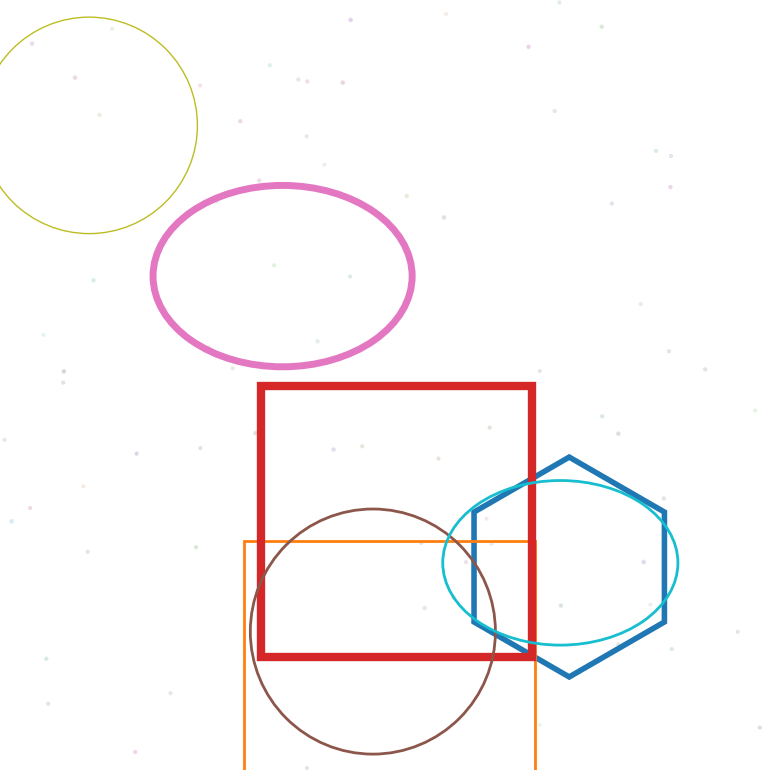[{"shape": "hexagon", "thickness": 2, "radius": 0.71, "center": [0.739, 0.264]}, {"shape": "square", "thickness": 1, "radius": 0.94, "center": [0.506, 0.108]}, {"shape": "square", "thickness": 3, "radius": 0.88, "center": [0.515, 0.323]}, {"shape": "circle", "thickness": 1, "radius": 0.8, "center": [0.484, 0.18]}, {"shape": "oval", "thickness": 2.5, "radius": 0.84, "center": [0.367, 0.641]}, {"shape": "circle", "thickness": 0.5, "radius": 0.7, "center": [0.116, 0.837]}, {"shape": "oval", "thickness": 1, "radius": 0.76, "center": [0.728, 0.269]}]